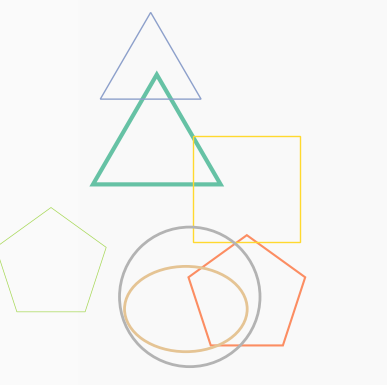[{"shape": "triangle", "thickness": 3, "radius": 0.95, "center": [0.405, 0.616]}, {"shape": "pentagon", "thickness": 1.5, "radius": 0.79, "center": [0.637, 0.231]}, {"shape": "triangle", "thickness": 1, "radius": 0.75, "center": [0.389, 0.818]}, {"shape": "pentagon", "thickness": 0.5, "radius": 0.75, "center": [0.132, 0.311]}, {"shape": "square", "thickness": 1, "radius": 0.69, "center": [0.636, 0.509]}, {"shape": "oval", "thickness": 2, "radius": 0.79, "center": [0.48, 0.197]}, {"shape": "circle", "thickness": 2, "radius": 0.91, "center": [0.49, 0.229]}]